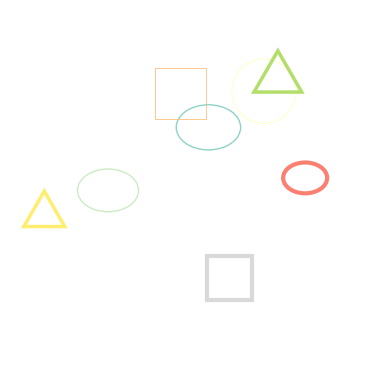[{"shape": "oval", "thickness": 1, "radius": 0.42, "center": [0.541, 0.669]}, {"shape": "circle", "thickness": 0.5, "radius": 0.42, "center": [0.686, 0.763]}, {"shape": "oval", "thickness": 3, "radius": 0.29, "center": [0.793, 0.538]}, {"shape": "square", "thickness": 0.5, "radius": 0.33, "center": [0.47, 0.757]}, {"shape": "triangle", "thickness": 2.5, "radius": 0.36, "center": [0.722, 0.797]}, {"shape": "square", "thickness": 3, "radius": 0.29, "center": [0.596, 0.278]}, {"shape": "oval", "thickness": 1, "radius": 0.4, "center": [0.281, 0.505]}, {"shape": "triangle", "thickness": 2.5, "radius": 0.31, "center": [0.115, 0.442]}]